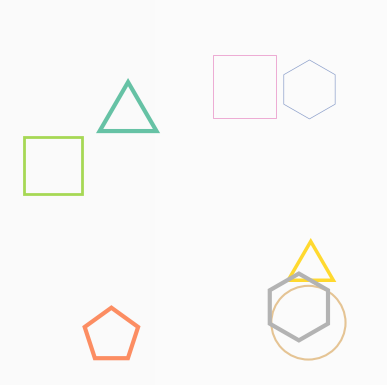[{"shape": "triangle", "thickness": 3, "radius": 0.42, "center": [0.33, 0.702]}, {"shape": "pentagon", "thickness": 3, "radius": 0.36, "center": [0.287, 0.128]}, {"shape": "hexagon", "thickness": 0.5, "radius": 0.38, "center": [0.799, 0.768]}, {"shape": "square", "thickness": 0.5, "radius": 0.41, "center": [0.631, 0.776]}, {"shape": "square", "thickness": 2, "radius": 0.37, "center": [0.136, 0.57]}, {"shape": "triangle", "thickness": 2.5, "radius": 0.34, "center": [0.802, 0.306]}, {"shape": "circle", "thickness": 1.5, "radius": 0.48, "center": [0.796, 0.162]}, {"shape": "hexagon", "thickness": 3, "radius": 0.43, "center": [0.771, 0.203]}]